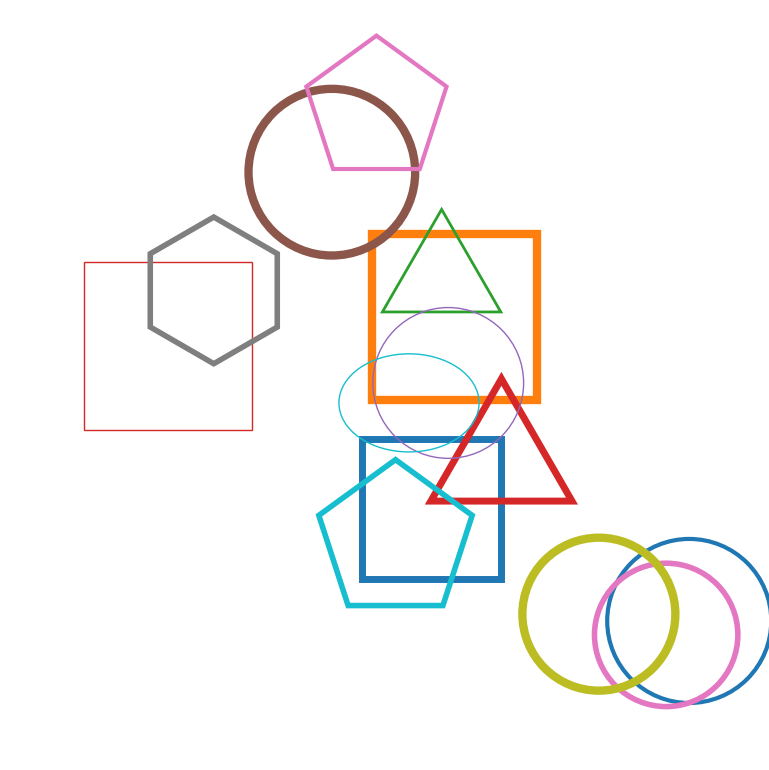[{"shape": "square", "thickness": 2.5, "radius": 0.45, "center": [0.561, 0.339]}, {"shape": "circle", "thickness": 1.5, "radius": 0.53, "center": [0.895, 0.194]}, {"shape": "square", "thickness": 3, "radius": 0.54, "center": [0.59, 0.588]}, {"shape": "triangle", "thickness": 1, "radius": 0.44, "center": [0.574, 0.639]}, {"shape": "triangle", "thickness": 2.5, "radius": 0.53, "center": [0.651, 0.402]}, {"shape": "square", "thickness": 0.5, "radius": 0.55, "center": [0.218, 0.551]}, {"shape": "circle", "thickness": 0.5, "radius": 0.49, "center": [0.582, 0.503]}, {"shape": "circle", "thickness": 3, "radius": 0.54, "center": [0.431, 0.776]}, {"shape": "pentagon", "thickness": 1.5, "radius": 0.48, "center": [0.489, 0.858]}, {"shape": "circle", "thickness": 2, "radius": 0.47, "center": [0.865, 0.175]}, {"shape": "hexagon", "thickness": 2, "radius": 0.48, "center": [0.278, 0.623]}, {"shape": "circle", "thickness": 3, "radius": 0.5, "center": [0.778, 0.202]}, {"shape": "oval", "thickness": 0.5, "radius": 0.46, "center": [0.531, 0.477]}, {"shape": "pentagon", "thickness": 2, "radius": 0.52, "center": [0.514, 0.298]}]